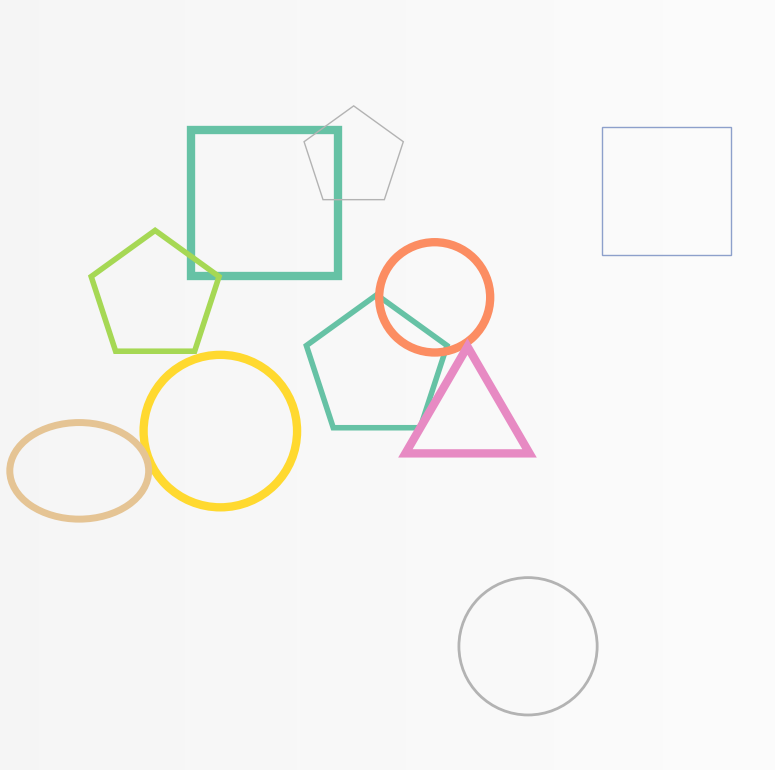[{"shape": "square", "thickness": 3, "radius": 0.47, "center": [0.342, 0.737]}, {"shape": "pentagon", "thickness": 2, "radius": 0.48, "center": [0.486, 0.522]}, {"shape": "circle", "thickness": 3, "radius": 0.36, "center": [0.561, 0.614]}, {"shape": "square", "thickness": 0.5, "radius": 0.42, "center": [0.86, 0.752]}, {"shape": "triangle", "thickness": 3, "radius": 0.46, "center": [0.603, 0.457]}, {"shape": "pentagon", "thickness": 2, "radius": 0.43, "center": [0.2, 0.614]}, {"shape": "circle", "thickness": 3, "radius": 0.5, "center": [0.284, 0.44]}, {"shape": "oval", "thickness": 2.5, "radius": 0.45, "center": [0.102, 0.389]}, {"shape": "pentagon", "thickness": 0.5, "radius": 0.34, "center": [0.456, 0.795]}, {"shape": "circle", "thickness": 1, "radius": 0.45, "center": [0.681, 0.161]}]